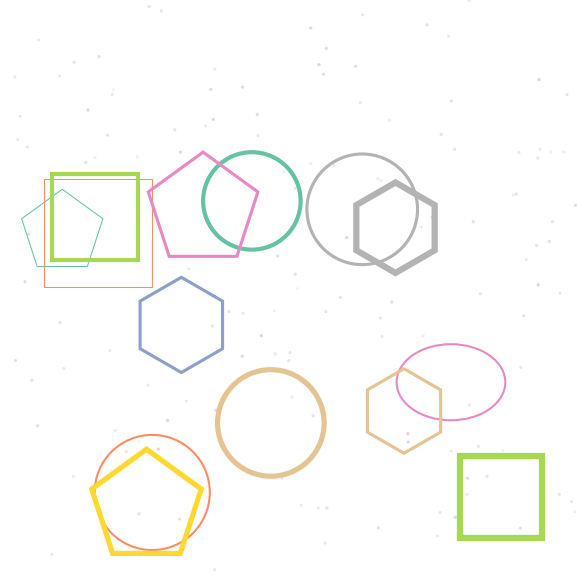[{"shape": "circle", "thickness": 2, "radius": 0.42, "center": [0.436, 0.651]}, {"shape": "pentagon", "thickness": 0.5, "radius": 0.37, "center": [0.108, 0.597]}, {"shape": "circle", "thickness": 1, "radius": 0.5, "center": [0.264, 0.146]}, {"shape": "square", "thickness": 0.5, "radius": 0.47, "center": [0.17, 0.596]}, {"shape": "hexagon", "thickness": 1.5, "radius": 0.41, "center": [0.314, 0.437]}, {"shape": "pentagon", "thickness": 1.5, "radius": 0.5, "center": [0.352, 0.636]}, {"shape": "oval", "thickness": 1, "radius": 0.47, "center": [0.781, 0.337]}, {"shape": "square", "thickness": 2, "radius": 0.37, "center": [0.165, 0.623]}, {"shape": "square", "thickness": 3, "radius": 0.36, "center": [0.867, 0.138]}, {"shape": "pentagon", "thickness": 2.5, "radius": 0.5, "center": [0.254, 0.122]}, {"shape": "circle", "thickness": 2.5, "radius": 0.46, "center": [0.469, 0.267]}, {"shape": "hexagon", "thickness": 1.5, "radius": 0.37, "center": [0.7, 0.287]}, {"shape": "circle", "thickness": 1.5, "radius": 0.48, "center": [0.627, 0.637]}, {"shape": "hexagon", "thickness": 3, "radius": 0.39, "center": [0.685, 0.605]}]